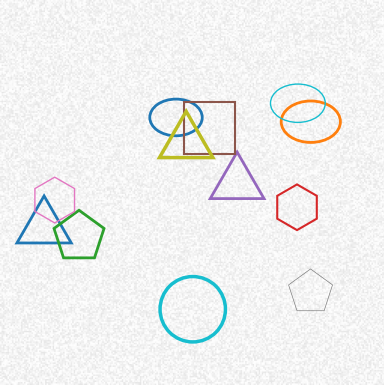[{"shape": "oval", "thickness": 2, "radius": 0.34, "center": [0.457, 0.695]}, {"shape": "triangle", "thickness": 2, "radius": 0.41, "center": [0.115, 0.41]}, {"shape": "oval", "thickness": 2, "radius": 0.38, "center": [0.807, 0.684]}, {"shape": "pentagon", "thickness": 2, "radius": 0.34, "center": [0.205, 0.386]}, {"shape": "hexagon", "thickness": 1.5, "radius": 0.3, "center": [0.771, 0.462]}, {"shape": "triangle", "thickness": 2, "radius": 0.4, "center": [0.616, 0.524]}, {"shape": "square", "thickness": 1.5, "radius": 0.33, "center": [0.545, 0.668]}, {"shape": "hexagon", "thickness": 1, "radius": 0.3, "center": [0.142, 0.48]}, {"shape": "pentagon", "thickness": 0.5, "radius": 0.3, "center": [0.807, 0.241]}, {"shape": "triangle", "thickness": 2.5, "radius": 0.4, "center": [0.484, 0.631]}, {"shape": "circle", "thickness": 2.5, "radius": 0.42, "center": [0.501, 0.197]}, {"shape": "oval", "thickness": 1, "radius": 0.36, "center": [0.774, 0.732]}]